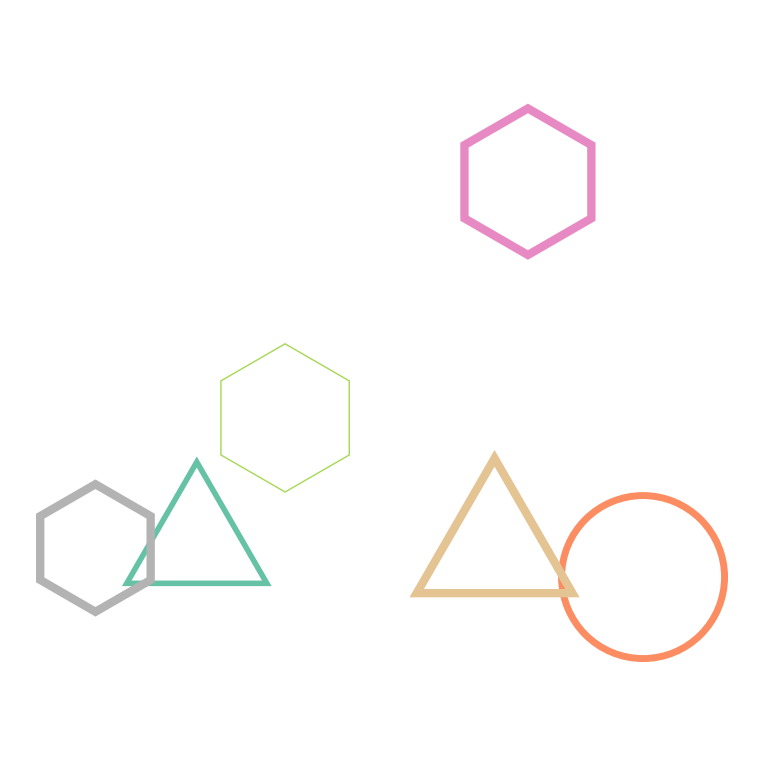[{"shape": "triangle", "thickness": 2, "radius": 0.53, "center": [0.256, 0.295]}, {"shape": "circle", "thickness": 2.5, "radius": 0.53, "center": [0.835, 0.251]}, {"shape": "hexagon", "thickness": 3, "radius": 0.48, "center": [0.686, 0.764]}, {"shape": "hexagon", "thickness": 0.5, "radius": 0.48, "center": [0.37, 0.457]}, {"shape": "triangle", "thickness": 3, "radius": 0.58, "center": [0.642, 0.288]}, {"shape": "hexagon", "thickness": 3, "radius": 0.41, "center": [0.124, 0.288]}]